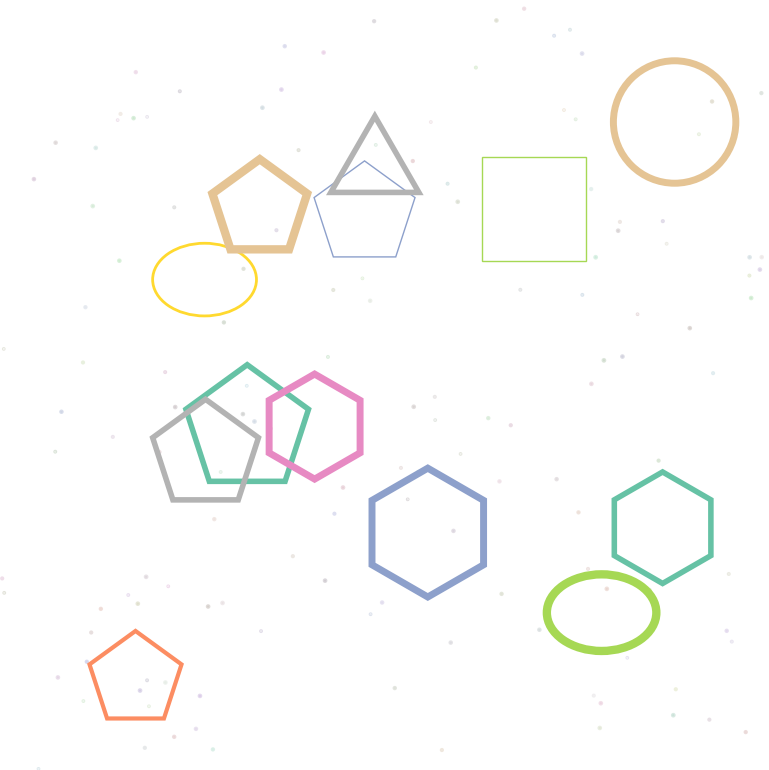[{"shape": "hexagon", "thickness": 2, "radius": 0.36, "center": [0.861, 0.315]}, {"shape": "pentagon", "thickness": 2, "radius": 0.42, "center": [0.321, 0.443]}, {"shape": "pentagon", "thickness": 1.5, "radius": 0.31, "center": [0.176, 0.118]}, {"shape": "pentagon", "thickness": 0.5, "radius": 0.34, "center": [0.473, 0.722]}, {"shape": "hexagon", "thickness": 2.5, "radius": 0.42, "center": [0.556, 0.308]}, {"shape": "hexagon", "thickness": 2.5, "radius": 0.34, "center": [0.409, 0.446]}, {"shape": "square", "thickness": 0.5, "radius": 0.34, "center": [0.693, 0.729]}, {"shape": "oval", "thickness": 3, "radius": 0.36, "center": [0.781, 0.204]}, {"shape": "oval", "thickness": 1, "radius": 0.34, "center": [0.266, 0.637]}, {"shape": "circle", "thickness": 2.5, "radius": 0.4, "center": [0.876, 0.842]}, {"shape": "pentagon", "thickness": 3, "radius": 0.32, "center": [0.337, 0.729]}, {"shape": "pentagon", "thickness": 2, "radius": 0.36, "center": [0.267, 0.409]}, {"shape": "triangle", "thickness": 2, "radius": 0.33, "center": [0.487, 0.783]}]